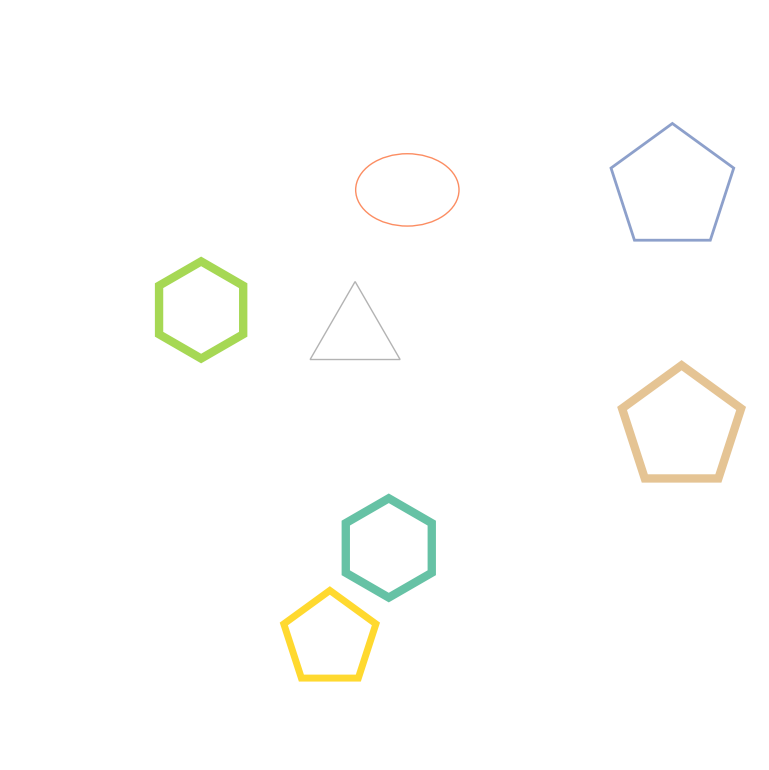[{"shape": "hexagon", "thickness": 3, "radius": 0.32, "center": [0.505, 0.288]}, {"shape": "oval", "thickness": 0.5, "radius": 0.34, "center": [0.529, 0.753]}, {"shape": "pentagon", "thickness": 1, "radius": 0.42, "center": [0.873, 0.756]}, {"shape": "hexagon", "thickness": 3, "radius": 0.32, "center": [0.261, 0.597]}, {"shape": "pentagon", "thickness": 2.5, "radius": 0.31, "center": [0.428, 0.17]}, {"shape": "pentagon", "thickness": 3, "radius": 0.41, "center": [0.885, 0.444]}, {"shape": "triangle", "thickness": 0.5, "radius": 0.34, "center": [0.461, 0.567]}]